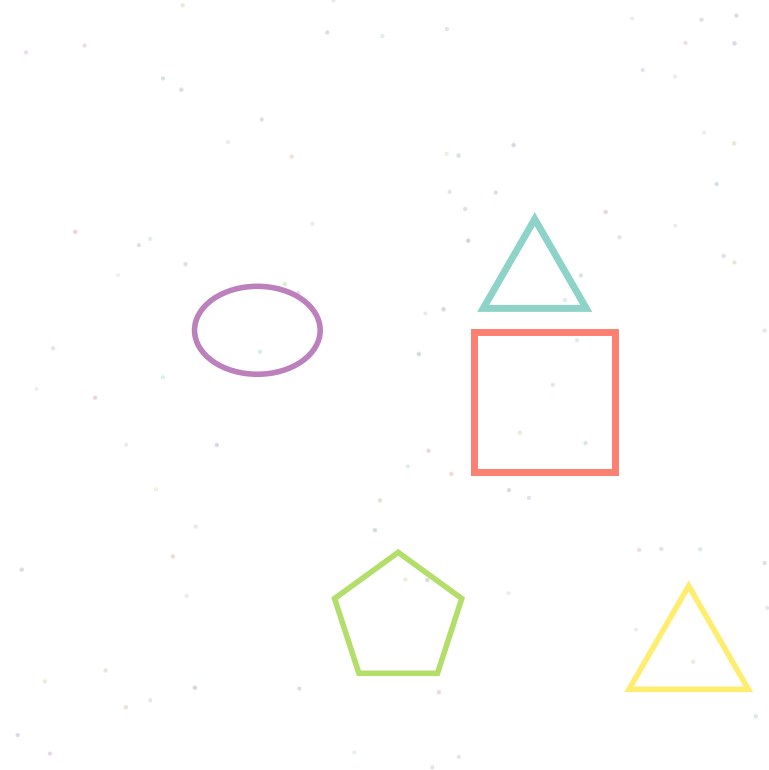[{"shape": "triangle", "thickness": 2.5, "radius": 0.39, "center": [0.694, 0.638]}, {"shape": "square", "thickness": 2.5, "radius": 0.46, "center": [0.707, 0.478]}, {"shape": "pentagon", "thickness": 2, "radius": 0.43, "center": [0.517, 0.196]}, {"shape": "oval", "thickness": 2, "radius": 0.41, "center": [0.334, 0.571]}, {"shape": "triangle", "thickness": 2, "radius": 0.45, "center": [0.894, 0.15]}]